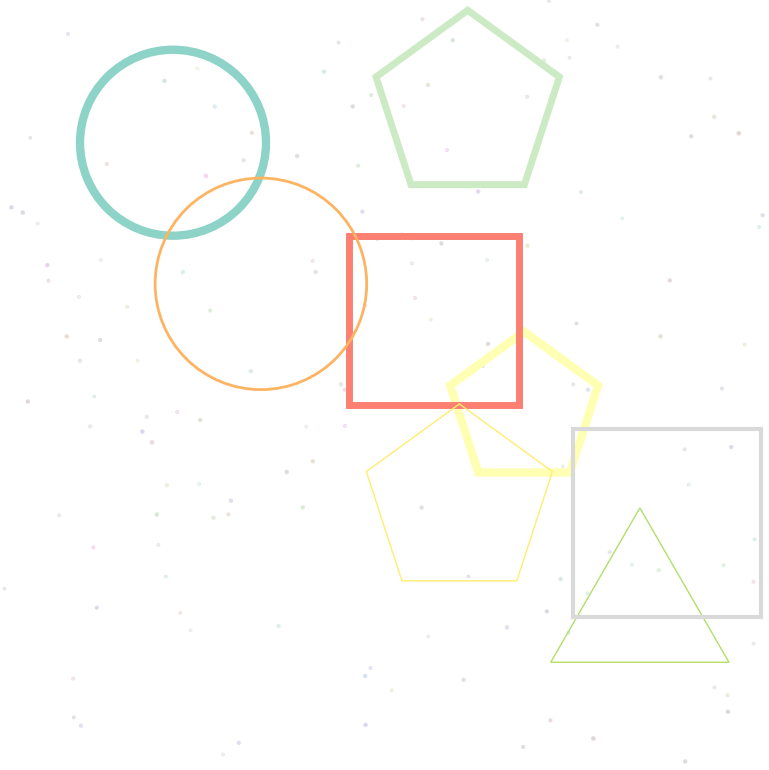[{"shape": "circle", "thickness": 3, "radius": 0.6, "center": [0.225, 0.815]}, {"shape": "pentagon", "thickness": 3, "radius": 0.51, "center": [0.681, 0.468]}, {"shape": "square", "thickness": 2.5, "radius": 0.55, "center": [0.563, 0.584]}, {"shape": "circle", "thickness": 1, "radius": 0.69, "center": [0.339, 0.631]}, {"shape": "triangle", "thickness": 0.5, "radius": 0.67, "center": [0.831, 0.207]}, {"shape": "square", "thickness": 1.5, "radius": 0.61, "center": [0.866, 0.321]}, {"shape": "pentagon", "thickness": 2.5, "radius": 0.63, "center": [0.607, 0.861]}, {"shape": "pentagon", "thickness": 0.5, "radius": 0.63, "center": [0.597, 0.348]}]